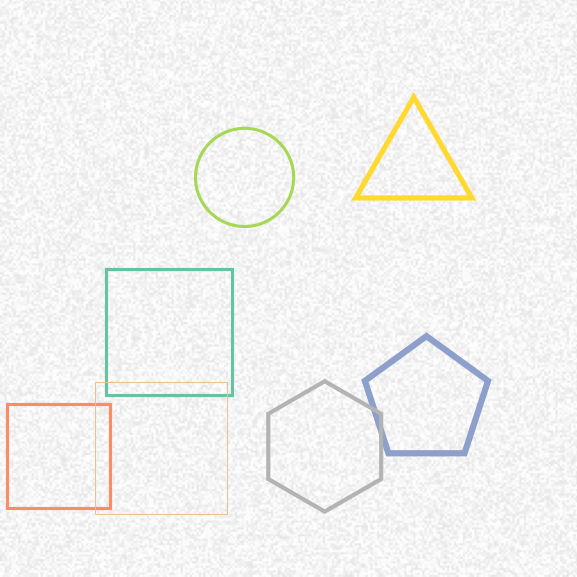[{"shape": "square", "thickness": 1.5, "radius": 0.55, "center": [0.293, 0.424]}, {"shape": "square", "thickness": 1.5, "radius": 0.45, "center": [0.102, 0.21]}, {"shape": "pentagon", "thickness": 3, "radius": 0.56, "center": [0.738, 0.305]}, {"shape": "circle", "thickness": 1.5, "radius": 0.43, "center": [0.424, 0.692]}, {"shape": "triangle", "thickness": 2.5, "radius": 0.58, "center": [0.716, 0.714]}, {"shape": "square", "thickness": 0.5, "radius": 0.57, "center": [0.279, 0.224]}, {"shape": "hexagon", "thickness": 2, "radius": 0.56, "center": [0.562, 0.226]}]